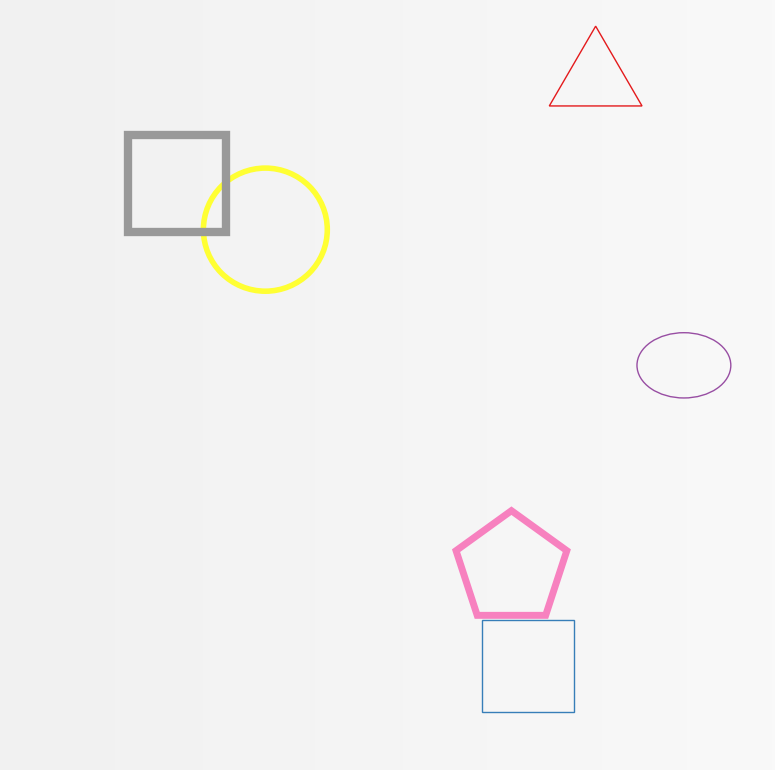[{"shape": "triangle", "thickness": 0.5, "radius": 0.35, "center": [0.769, 0.897]}, {"shape": "square", "thickness": 0.5, "radius": 0.3, "center": [0.681, 0.135]}, {"shape": "oval", "thickness": 0.5, "radius": 0.3, "center": [0.882, 0.526]}, {"shape": "circle", "thickness": 2, "radius": 0.4, "center": [0.342, 0.702]}, {"shape": "pentagon", "thickness": 2.5, "radius": 0.38, "center": [0.66, 0.262]}, {"shape": "square", "thickness": 3, "radius": 0.32, "center": [0.228, 0.762]}]